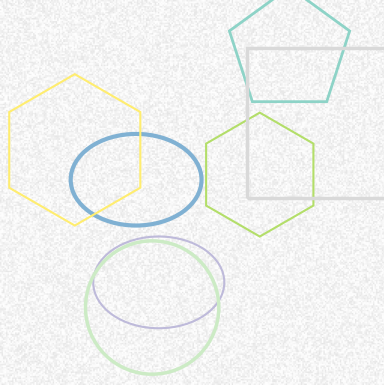[{"shape": "pentagon", "thickness": 2, "radius": 0.82, "center": [0.752, 0.869]}, {"shape": "oval", "thickness": 1.5, "radius": 0.85, "center": [0.412, 0.267]}, {"shape": "oval", "thickness": 3, "radius": 0.85, "center": [0.354, 0.533]}, {"shape": "hexagon", "thickness": 1.5, "radius": 0.8, "center": [0.675, 0.547]}, {"shape": "square", "thickness": 2.5, "radius": 0.98, "center": [0.837, 0.68]}, {"shape": "circle", "thickness": 2.5, "radius": 0.87, "center": [0.395, 0.201]}, {"shape": "hexagon", "thickness": 1.5, "radius": 0.98, "center": [0.194, 0.611]}]